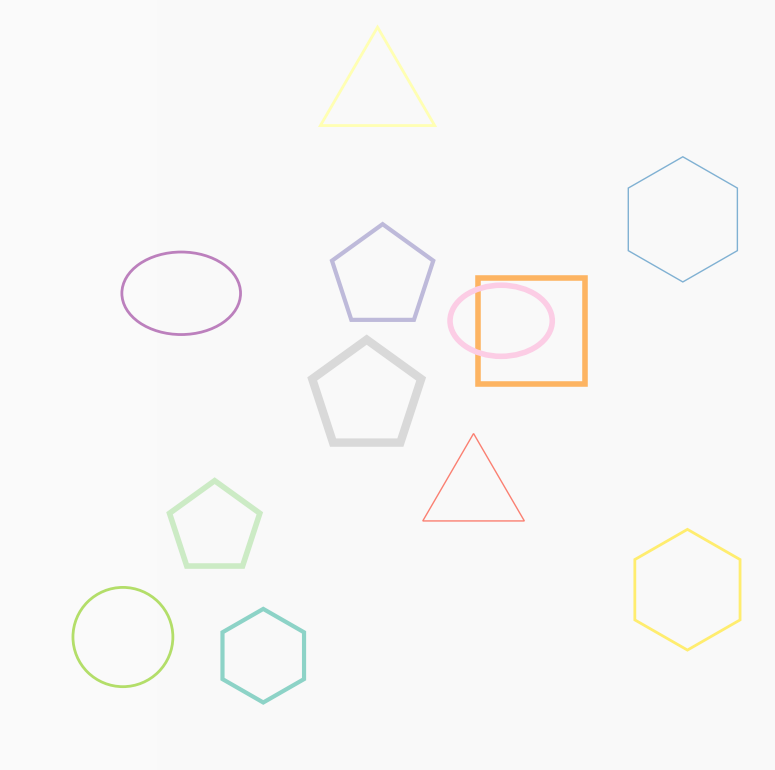[{"shape": "hexagon", "thickness": 1.5, "radius": 0.3, "center": [0.34, 0.148]}, {"shape": "triangle", "thickness": 1, "radius": 0.43, "center": [0.487, 0.88]}, {"shape": "pentagon", "thickness": 1.5, "radius": 0.34, "center": [0.494, 0.64]}, {"shape": "triangle", "thickness": 0.5, "radius": 0.38, "center": [0.611, 0.361]}, {"shape": "hexagon", "thickness": 0.5, "radius": 0.41, "center": [0.881, 0.715]}, {"shape": "square", "thickness": 2, "radius": 0.35, "center": [0.686, 0.57]}, {"shape": "circle", "thickness": 1, "radius": 0.32, "center": [0.159, 0.173]}, {"shape": "oval", "thickness": 2, "radius": 0.33, "center": [0.647, 0.583]}, {"shape": "pentagon", "thickness": 3, "radius": 0.37, "center": [0.473, 0.485]}, {"shape": "oval", "thickness": 1, "radius": 0.38, "center": [0.234, 0.619]}, {"shape": "pentagon", "thickness": 2, "radius": 0.31, "center": [0.277, 0.314]}, {"shape": "hexagon", "thickness": 1, "radius": 0.39, "center": [0.887, 0.234]}]